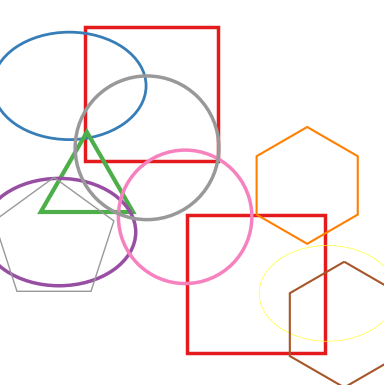[{"shape": "square", "thickness": 2.5, "radius": 0.87, "center": [0.393, 0.756]}, {"shape": "square", "thickness": 2.5, "radius": 0.9, "center": [0.665, 0.263]}, {"shape": "oval", "thickness": 2, "radius": 1.0, "center": [0.18, 0.777]}, {"shape": "triangle", "thickness": 3, "radius": 0.69, "center": [0.226, 0.519]}, {"shape": "oval", "thickness": 2.5, "radius": 1.0, "center": [0.153, 0.397]}, {"shape": "hexagon", "thickness": 1.5, "radius": 0.76, "center": [0.798, 0.518]}, {"shape": "oval", "thickness": 0.5, "radius": 0.89, "center": [0.851, 0.238]}, {"shape": "hexagon", "thickness": 1.5, "radius": 0.82, "center": [0.894, 0.157]}, {"shape": "circle", "thickness": 2.5, "radius": 0.87, "center": [0.481, 0.437]}, {"shape": "pentagon", "thickness": 1, "radius": 0.82, "center": [0.14, 0.376]}, {"shape": "circle", "thickness": 2.5, "radius": 0.93, "center": [0.382, 0.616]}]